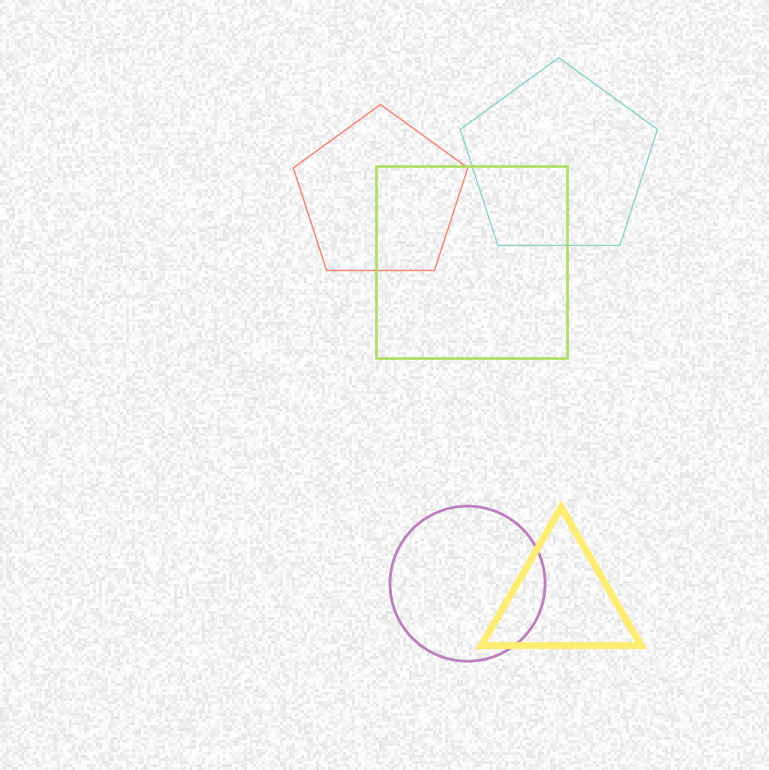[{"shape": "pentagon", "thickness": 0.5, "radius": 0.67, "center": [0.726, 0.79]}, {"shape": "pentagon", "thickness": 0.5, "radius": 0.6, "center": [0.494, 0.745]}, {"shape": "square", "thickness": 1, "radius": 0.62, "center": [0.612, 0.659]}, {"shape": "circle", "thickness": 1, "radius": 0.5, "center": [0.607, 0.242]}, {"shape": "triangle", "thickness": 2.5, "radius": 0.6, "center": [0.729, 0.221]}]